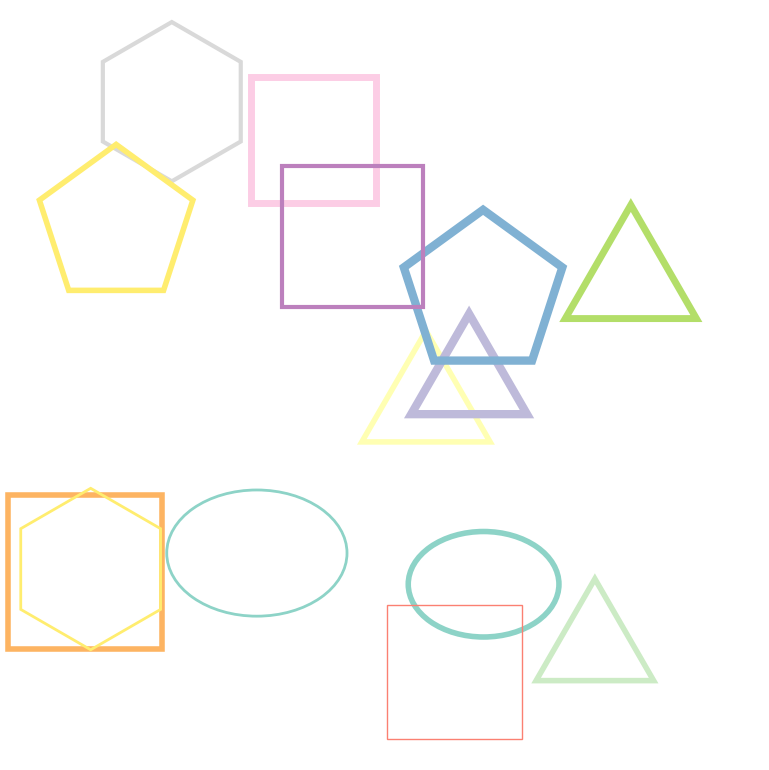[{"shape": "oval", "thickness": 2, "radius": 0.49, "center": [0.628, 0.241]}, {"shape": "oval", "thickness": 1, "radius": 0.59, "center": [0.334, 0.282]}, {"shape": "triangle", "thickness": 2, "radius": 0.48, "center": [0.553, 0.474]}, {"shape": "triangle", "thickness": 3, "radius": 0.43, "center": [0.609, 0.506]}, {"shape": "square", "thickness": 0.5, "radius": 0.44, "center": [0.59, 0.127]}, {"shape": "pentagon", "thickness": 3, "radius": 0.54, "center": [0.627, 0.619]}, {"shape": "square", "thickness": 2, "radius": 0.5, "center": [0.111, 0.257]}, {"shape": "triangle", "thickness": 2.5, "radius": 0.49, "center": [0.819, 0.635]}, {"shape": "square", "thickness": 2.5, "radius": 0.41, "center": [0.407, 0.818]}, {"shape": "hexagon", "thickness": 1.5, "radius": 0.52, "center": [0.223, 0.868]}, {"shape": "square", "thickness": 1.5, "radius": 0.46, "center": [0.458, 0.693]}, {"shape": "triangle", "thickness": 2, "radius": 0.44, "center": [0.773, 0.16]}, {"shape": "pentagon", "thickness": 2, "radius": 0.52, "center": [0.151, 0.708]}, {"shape": "hexagon", "thickness": 1, "radius": 0.52, "center": [0.118, 0.261]}]